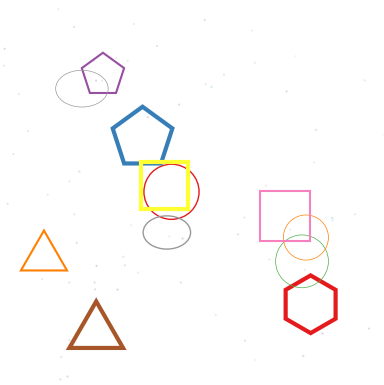[{"shape": "circle", "thickness": 1, "radius": 0.36, "center": [0.445, 0.502]}, {"shape": "hexagon", "thickness": 3, "radius": 0.37, "center": [0.807, 0.21]}, {"shape": "pentagon", "thickness": 3, "radius": 0.41, "center": [0.37, 0.641]}, {"shape": "circle", "thickness": 0.5, "radius": 0.34, "center": [0.784, 0.321]}, {"shape": "pentagon", "thickness": 1.5, "radius": 0.29, "center": [0.267, 0.805]}, {"shape": "circle", "thickness": 0.5, "radius": 0.29, "center": [0.795, 0.383]}, {"shape": "triangle", "thickness": 1.5, "radius": 0.35, "center": [0.114, 0.332]}, {"shape": "square", "thickness": 3, "radius": 0.3, "center": [0.426, 0.517]}, {"shape": "triangle", "thickness": 3, "radius": 0.4, "center": [0.25, 0.137]}, {"shape": "square", "thickness": 1.5, "radius": 0.32, "center": [0.739, 0.438]}, {"shape": "oval", "thickness": 0.5, "radius": 0.34, "center": [0.213, 0.77]}, {"shape": "oval", "thickness": 1, "radius": 0.31, "center": [0.433, 0.396]}]